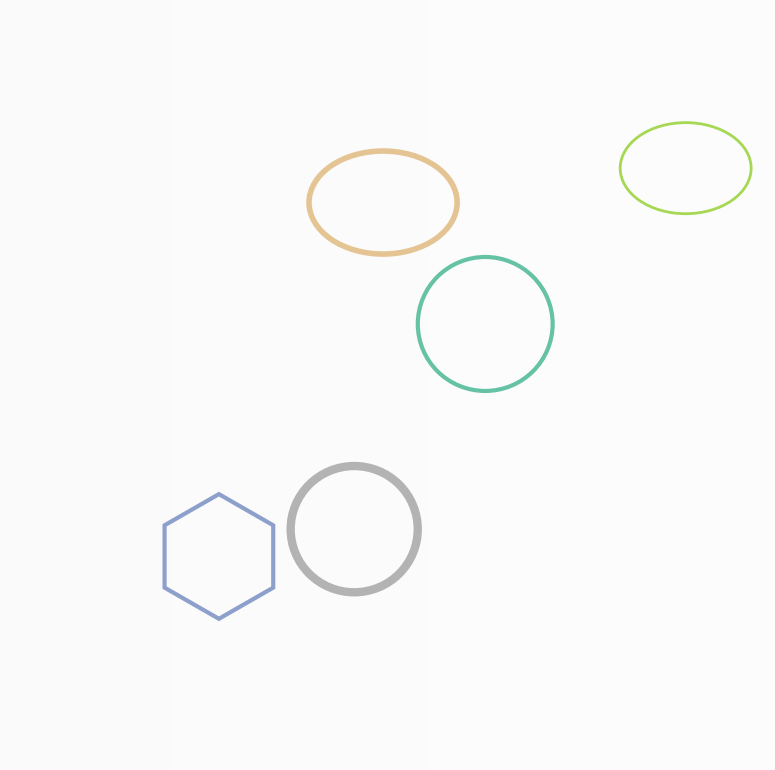[{"shape": "circle", "thickness": 1.5, "radius": 0.44, "center": [0.626, 0.579]}, {"shape": "hexagon", "thickness": 1.5, "radius": 0.4, "center": [0.282, 0.277]}, {"shape": "oval", "thickness": 1, "radius": 0.42, "center": [0.885, 0.782]}, {"shape": "oval", "thickness": 2, "radius": 0.48, "center": [0.494, 0.737]}, {"shape": "circle", "thickness": 3, "radius": 0.41, "center": [0.457, 0.313]}]